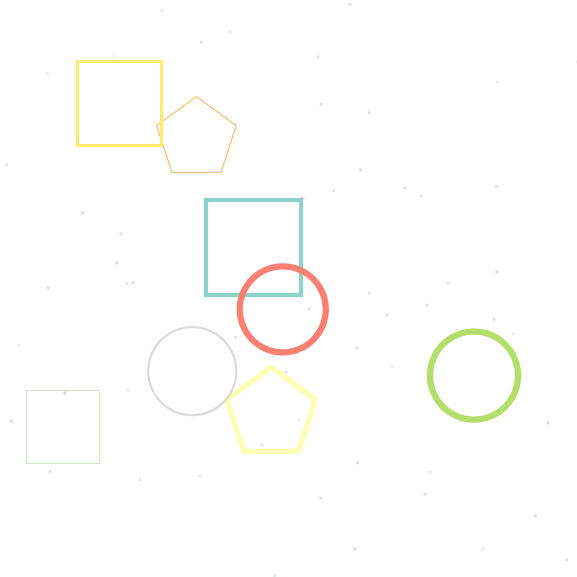[{"shape": "square", "thickness": 2, "radius": 0.41, "center": [0.439, 0.571]}, {"shape": "pentagon", "thickness": 2.5, "radius": 0.4, "center": [0.47, 0.283]}, {"shape": "circle", "thickness": 3, "radius": 0.37, "center": [0.49, 0.463]}, {"shape": "pentagon", "thickness": 0.5, "radius": 0.36, "center": [0.34, 0.759]}, {"shape": "circle", "thickness": 3, "radius": 0.38, "center": [0.821, 0.349]}, {"shape": "circle", "thickness": 1, "radius": 0.38, "center": [0.333, 0.356]}, {"shape": "square", "thickness": 0.5, "radius": 0.32, "center": [0.108, 0.26]}, {"shape": "square", "thickness": 1.5, "radius": 0.36, "center": [0.206, 0.821]}]